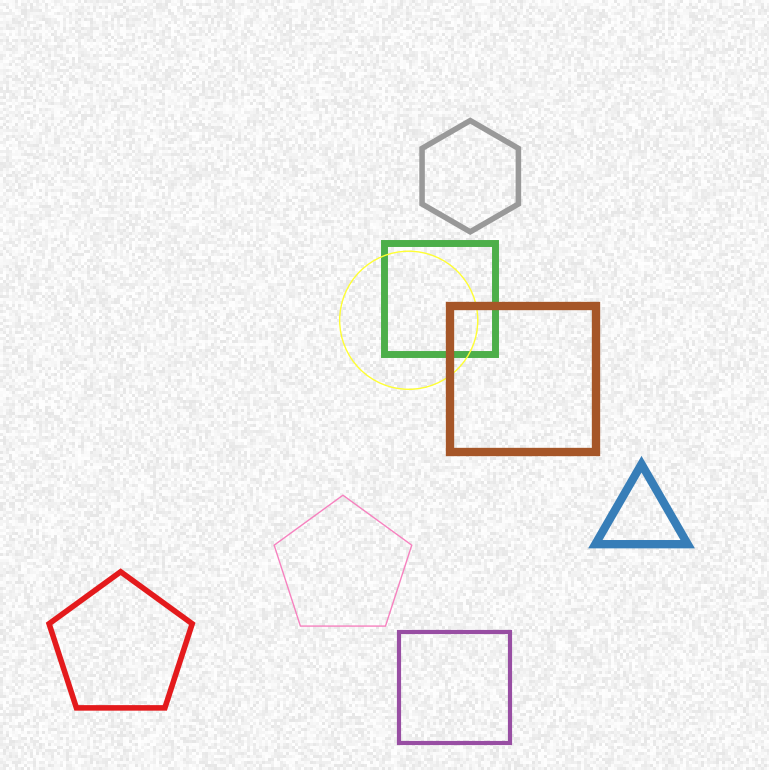[{"shape": "pentagon", "thickness": 2, "radius": 0.49, "center": [0.157, 0.16]}, {"shape": "triangle", "thickness": 3, "radius": 0.35, "center": [0.833, 0.328]}, {"shape": "square", "thickness": 2.5, "radius": 0.36, "center": [0.57, 0.613]}, {"shape": "square", "thickness": 1.5, "radius": 0.36, "center": [0.591, 0.107]}, {"shape": "circle", "thickness": 0.5, "radius": 0.45, "center": [0.531, 0.584]}, {"shape": "square", "thickness": 3, "radius": 0.48, "center": [0.679, 0.508]}, {"shape": "pentagon", "thickness": 0.5, "radius": 0.47, "center": [0.445, 0.263]}, {"shape": "hexagon", "thickness": 2, "radius": 0.36, "center": [0.611, 0.771]}]